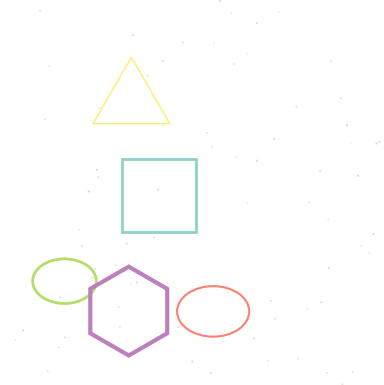[{"shape": "square", "thickness": 2, "radius": 0.48, "center": [0.413, 0.492]}, {"shape": "oval", "thickness": 1.5, "radius": 0.47, "center": [0.554, 0.191]}, {"shape": "oval", "thickness": 2, "radius": 0.41, "center": [0.168, 0.27]}, {"shape": "hexagon", "thickness": 3, "radius": 0.58, "center": [0.334, 0.192]}, {"shape": "triangle", "thickness": 1, "radius": 0.58, "center": [0.341, 0.736]}]